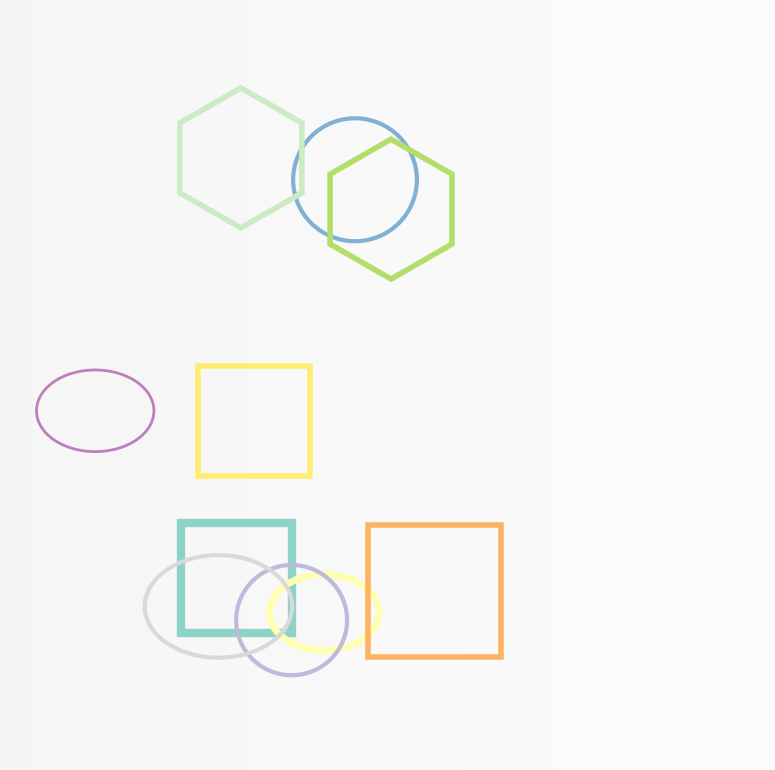[{"shape": "square", "thickness": 3, "radius": 0.36, "center": [0.305, 0.249]}, {"shape": "oval", "thickness": 2.5, "radius": 0.35, "center": [0.418, 0.205]}, {"shape": "circle", "thickness": 1.5, "radius": 0.36, "center": [0.376, 0.195]}, {"shape": "circle", "thickness": 1.5, "radius": 0.4, "center": [0.458, 0.767]}, {"shape": "square", "thickness": 2, "radius": 0.43, "center": [0.561, 0.233]}, {"shape": "hexagon", "thickness": 2, "radius": 0.45, "center": [0.505, 0.728]}, {"shape": "oval", "thickness": 1.5, "radius": 0.48, "center": [0.282, 0.212]}, {"shape": "oval", "thickness": 1, "radius": 0.38, "center": [0.123, 0.467]}, {"shape": "hexagon", "thickness": 2, "radius": 0.45, "center": [0.311, 0.795]}, {"shape": "square", "thickness": 2, "radius": 0.36, "center": [0.328, 0.453]}]